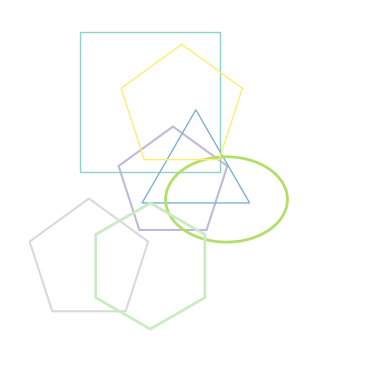[{"shape": "square", "thickness": 1, "radius": 0.91, "center": [0.389, 0.735]}, {"shape": "pentagon", "thickness": 1.5, "radius": 0.74, "center": [0.449, 0.523]}, {"shape": "triangle", "thickness": 1, "radius": 0.81, "center": [0.509, 0.553]}, {"shape": "oval", "thickness": 2, "radius": 0.79, "center": [0.588, 0.482]}, {"shape": "pentagon", "thickness": 1.5, "radius": 0.81, "center": [0.231, 0.322]}, {"shape": "hexagon", "thickness": 2, "radius": 0.82, "center": [0.39, 0.309]}, {"shape": "pentagon", "thickness": 1, "radius": 0.83, "center": [0.472, 0.719]}]